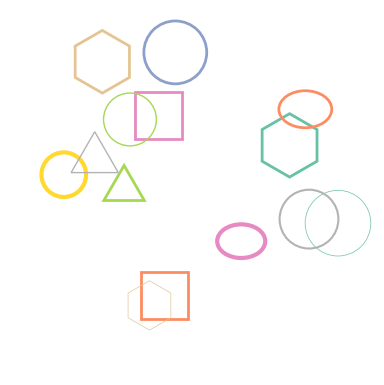[{"shape": "hexagon", "thickness": 2, "radius": 0.41, "center": [0.752, 0.622]}, {"shape": "circle", "thickness": 0.5, "radius": 0.43, "center": [0.878, 0.42]}, {"shape": "oval", "thickness": 2, "radius": 0.34, "center": [0.793, 0.716]}, {"shape": "square", "thickness": 2, "radius": 0.3, "center": [0.427, 0.233]}, {"shape": "circle", "thickness": 2, "radius": 0.41, "center": [0.455, 0.864]}, {"shape": "oval", "thickness": 3, "radius": 0.31, "center": [0.627, 0.374]}, {"shape": "square", "thickness": 2, "radius": 0.3, "center": [0.412, 0.699]}, {"shape": "circle", "thickness": 1, "radius": 0.34, "center": [0.338, 0.69]}, {"shape": "triangle", "thickness": 2, "radius": 0.3, "center": [0.322, 0.51]}, {"shape": "circle", "thickness": 3, "radius": 0.29, "center": [0.166, 0.546]}, {"shape": "hexagon", "thickness": 0.5, "radius": 0.32, "center": [0.388, 0.207]}, {"shape": "hexagon", "thickness": 2, "radius": 0.41, "center": [0.266, 0.84]}, {"shape": "circle", "thickness": 1.5, "radius": 0.38, "center": [0.803, 0.431]}, {"shape": "triangle", "thickness": 1, "radius": 0.35, "center": [0.246, 0.587]}]